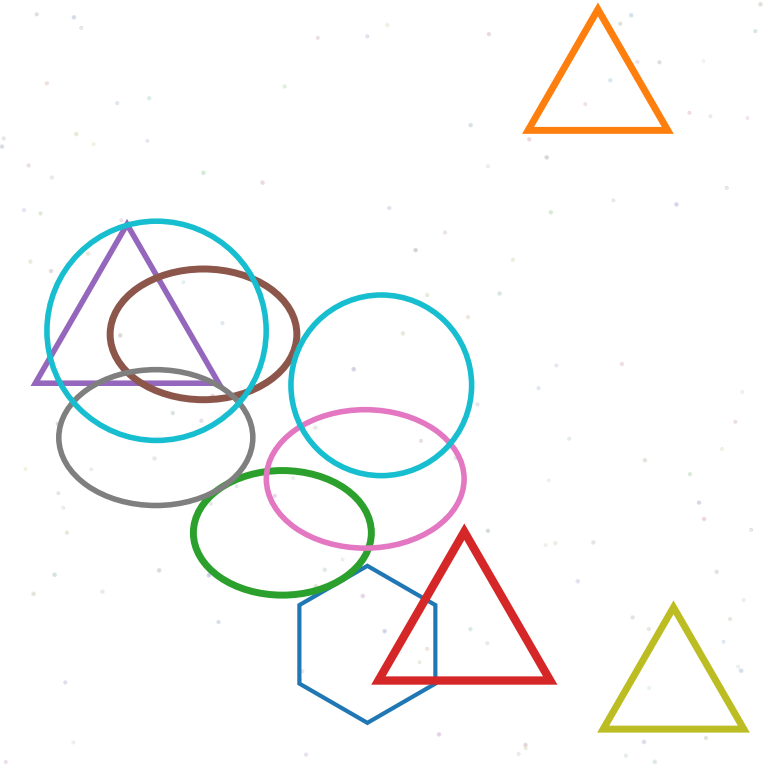[{"shape": "hexagon", "thickness": 1.5, "radius": 0.51, "center": [0.477, 0.163]}, {"shape": "triangle", "thickness": 2.5, "radius": 0.52, "center": [0.777, 0.883]}, {"shape": "oval", "thickness": 2.5, "radius": 0.58, "center": [0.367, 0.308]}, {"shape": "triangle", "thickness": 3, "radius": 0.64, "center": [0.603, 0.181]}, {"shape": "triangle", "thickness": 2, "radius": 0.69, "center": [0.165, 0.571]}, {"shape": "oval", "thickness": 2.5, "radius": 0.61, "center": [0.264, 0.566]}, {"shape": "oval", "thickness": 2, "radius": 0.64, "center": [0.474, 0.378]}, {"shape": "oval", "thickness": 2, "radius": 0.63, "center": [0.202, 0.432]}, {"shape": "triangle", "thickness": 2.5, "radius": 0.53, "center": [0.875, 0.106]}, {"shape": "circle", "thickness": 2, "radius": 0.59, "center": [0.495, 0.5]}, {"shape": "circle", "thickness": 2, "radius": 0.71, "center": [0.203, 0.57]}]